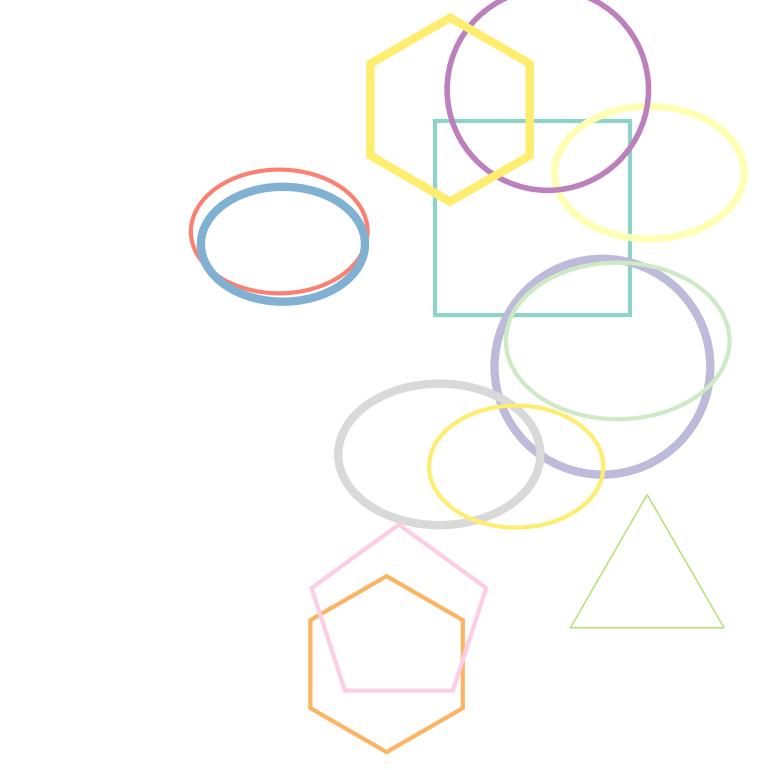[{"shape": "square", "thickness": 1.5, "radius": 0.63, "center": [0.691, 0.717]}, {"shape": "oval", "thickness": 2.5, "radius": 0.61, "center": [0.843, 0.776]}, {"shape": "circle", "thickness": 3, "radius": 0.7, "center": [0.782, 0.524]}, {"shape": "oval", "thickness": 1.5, "radius": 0.57, "center": [0.363, 0.699]}, {"shape": "oval", "thickness": 3, "radius": 0.53, "center": [0.367, 0.683]}, {"shape": "hexagon", "thickness": 1.5, "radius": 0.57, "center": [0.502, 0.138]}, {"shape": "triangle", "thickness": 0.5, "radius": 0.58, "center": [0.841, 0.242]}, {"shape": "pentagon", "thickness": 1.5, "radius": 0.6, "center": [0.518, 0.2]}, {"shape": "oval", "thickness": 3, "radius": 0.66, "center": [0.57, 0.41]}, {"shape": "circle", "thickness": 2, "radius": 0.65, "center": [0.711, 0.884]}, {"shape": "oval", "thickness": 1.5, "radius": 0.73, "center": [0.802, 0.557]}, {"shape": "oval", "thickness": 1.5, "radius": 0.57, "center": [0.67, 0.394]}, {"shape": "hexagon", "thickness": 3, "radius": 0.6, "center": [0.584, 0.858]}]